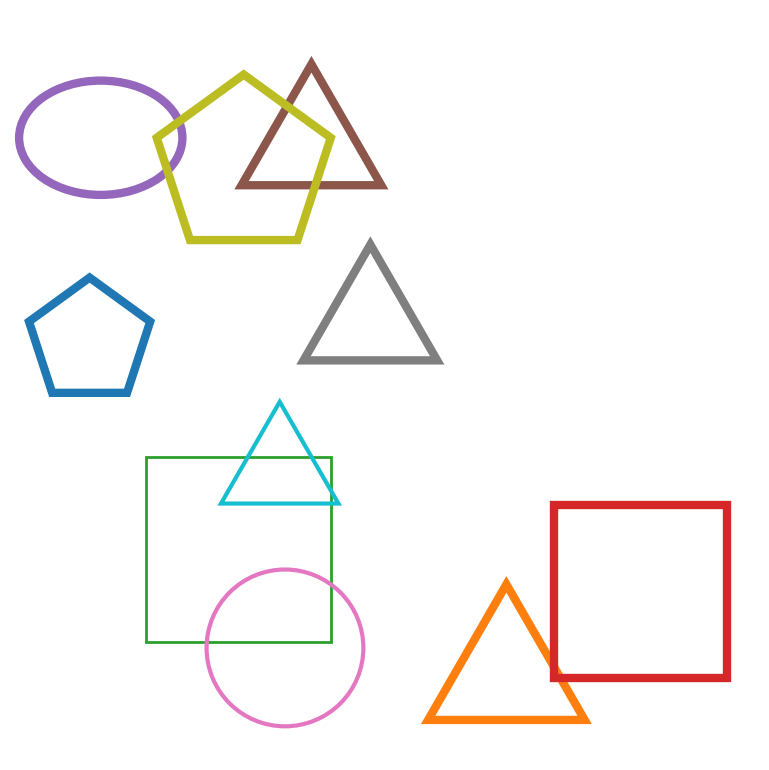[{"shape": "pentagon", "thickness": 3, "radius": 0.41, "center": [0.116, 0.557]}, {"shape": "triangle", "thickness": 3, "radius": 0.59, "center": [0.658, 0.124]}, {"shape": "square", "thickness": 1, "radius": 0.6, "center": [0.31, 0.286]}, {"shape": "square", "thickness": 3, "radius": 0.56, "center": [0.832, 0.232]}, {"shape": "oval", "thickness": 3, "radius": 0.53, "center": [0.131, 0.821]}, {"shape": "triangle", "thickness": 3, "radius": 0.52, "center": [0.404, 0.812]}, {"shape": "circle", "thickness": 1.5, "radius": 0.51, "center": [0.37, 0.159]}, {"shape": "triangle", "thickness": 3, "radius": 0.5, "center": [0.481, 0.582]}, {"shape": "pentagon", "thickness": 3, "radius": 0.59, "center": [0.317, 0.784]}, {"shape": "triangle", "thickness": 1.5, "radius": 0.44, "center": [0.363, 0.39]}]